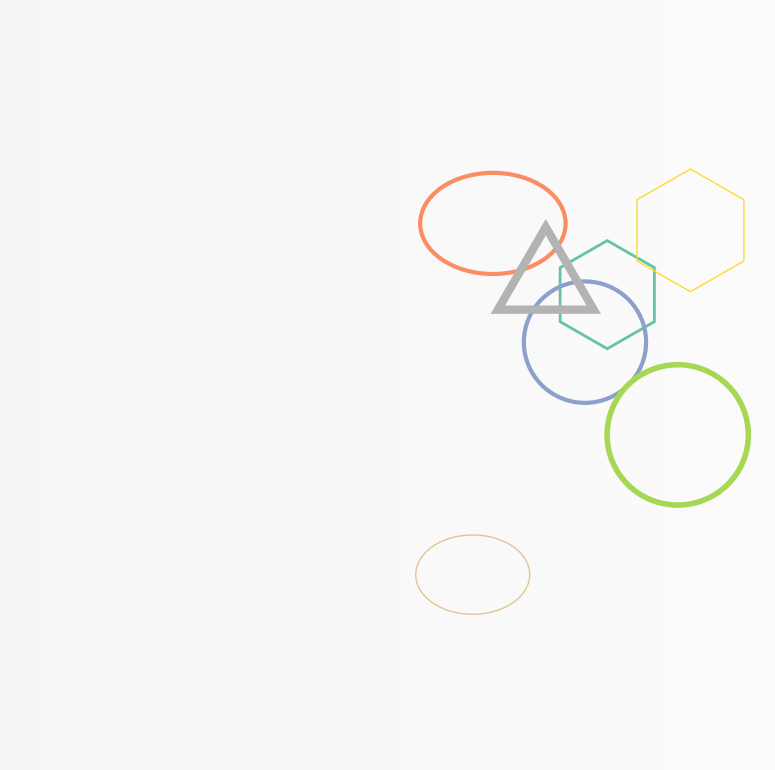[{"shape": "hexagon", "thickness": 1, "radius": 0.35, "center": [0.784, 0.617]}, {"shape": "oval", "thickness": 1.5, "radius": 0.47, "center": [0.636, 0.71]}, {"shape": "circle", "thickness": 1.5, "radius": 0.39, "center": [0.755, 0.556]}, {"shape": "circle", "thickness": 2, "radius": 0.46, "center": [0.874, 0.435]}, {"shape": "hexagon", "thickness": 0.5, "radius": 0.4, "center": [0.891, 0.701]}, {"shape": "oval", "thickness": 0.5, "radius": 0.37, "center": [0.61, 0.254]}, {"shape": "triangle", "thickness": 3, "radius": 0.36, "center": [0.704, 0.634]}]